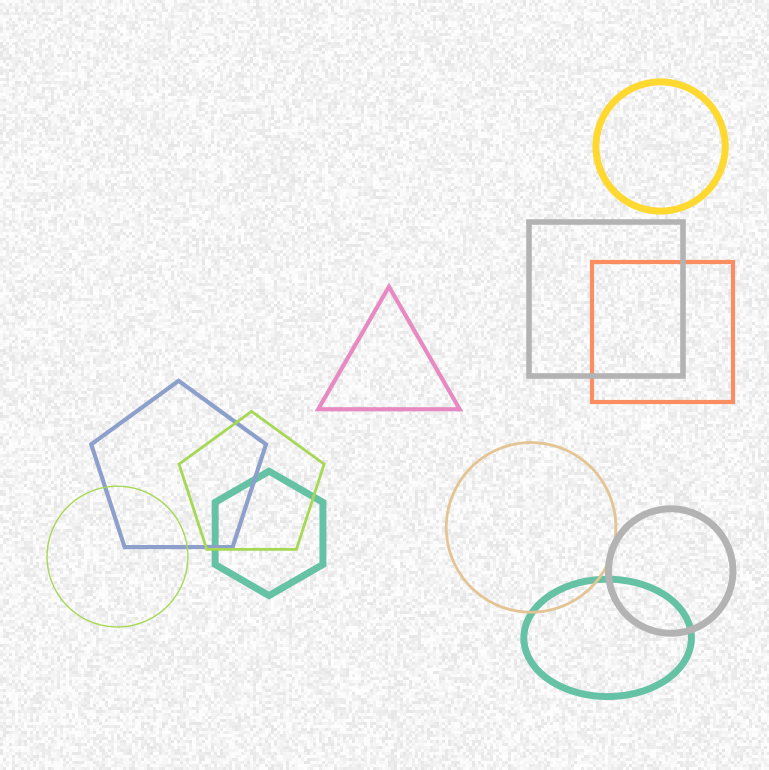[{"shape": "hexagon", "thickness": 2.5, "radius": 0.4, "center": [0.349, 0.307]}, {"shape": "oval", "thickness": 2.5, "radius": 0.54, "center": [0.789, 0.172]}, {"shape": "square", "thickness": 1.5, "radius": 0.46, "center": [0.86, 0.569]}, {"shape": "pentagon", "thickness": 1.5, "radius": 0.6, "center": [0.232, 0.386]}, {"shape": "triangle", "thickness": 1.5, "radius": 0.53, "center": [0.505, 0.522]}, {"shape": "pentagon", "thickness": 1, "radius": 0.5, "center": [0.327, 0.367]}, {"shape": "circle", "thickness": 0.5, "radius": 0.46, "center": [0.153, 0.277]}, {"shape": "circle", "thickness": 2.5, "radius": 0.42, "center": [0.858, 0.81]}, {"shape": "circle", "thickness": 1, "radius": 0.55, "center": [0.69, 0.315]}, {"shape": "square", "thickness": 2, "radius": 0.5, "center": [0.787, 0.612]}, {"shape": "circle", "thickness": 2.5, "radius": 0.4, "center": [0.871, 0.258]}]